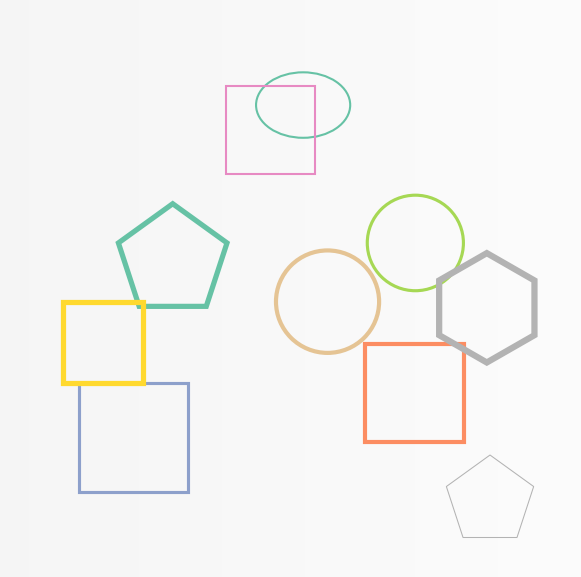[{"shape": "pentagon", "thickness": 2.5, "radius": 0.49, "center": [0.297, 0.548]}, {"shape": "oval", "thickness": 1, "radius": 0.4, "center": [0.522, 0.817]}, {"shape": "square", "thickness": 2, "radius": 0.43, "center": [0.713, 0.319]}, {"shape": "square", "thickness": 1.5, "radius": 0.47, "center": [0.229, 0.242]}, {"shape": "square", "thickness": 1, "radius": 0.38, "center": [0.465, 0.773]}, {"shape": "circle", "thickness": 1.5, "radius": 0.41, "center": [0.715, 0.578]}, {"shape": "square", "thickness": 2.5, "radius": 0.35, "center": [0.177, 0.406]}, {"shape": "circle", "thickness": 2, "radius": 0.44, "center": [0.564, 0.477]}, {"shape": "hexagon", "thickness": 3, "radius": 0.47, "center": [0.838, 0.466]}, {"shape": "pentagon", "thickness": 0.5, "radius": 0.39, "center": [0.843, 0.132]}]